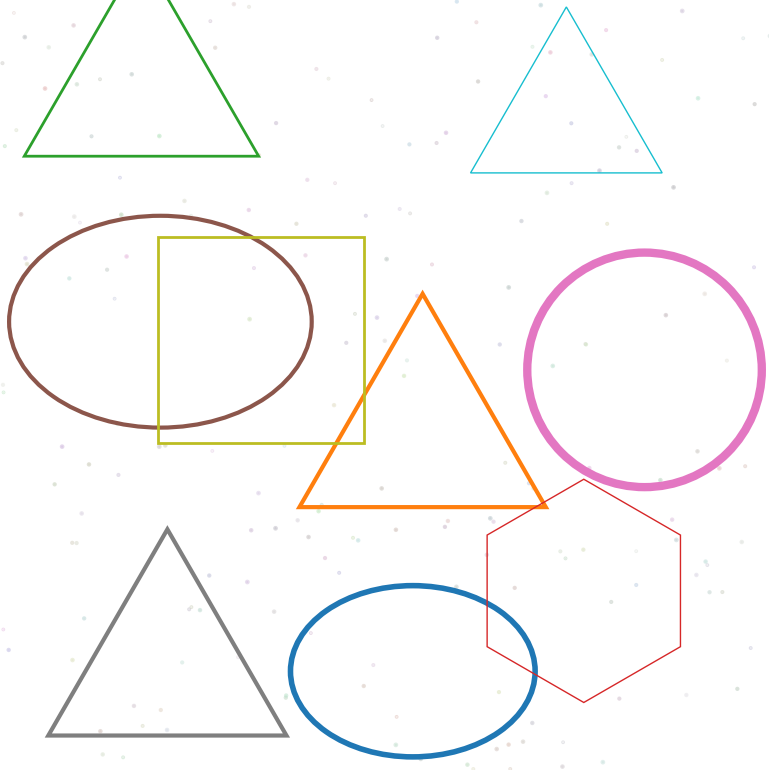[{"shape": "oval", "thickness": 2, "radius": 0.79, "center": [0.536, 0.128]}, {"shape": "triangle", "thickness": 1.5, "radius": 0.92, "center": [0.549, 0.434]}, {"shape": "triangle", "thickness": 1, "radius": 0.88, "center": [0.184, 0.885]}, {"shape": "hexagon", "thickness": 0.5, "radius": 0.72, "center": [0.758, 0.233]}, {"shape": "oval", "thickness": 1.5, "radius": 0.98, "center": [0.208, 0.582]}, {"shape": "circle", "thickness": 3, "radius": 0.76, "center": [0.837, 0.52]}, {"shape": "triangle", "thickness": 1.5, "radius": 0.89, "center": [0.217, 0.134]}, {"shape": "square", "thickness": 1, "radius": 0.67, "center": [0.339, 0.559]}, {"shape": "triangle", "thickness": 0.5, "radius": 0.72, "center": [0.736, 0.847]}]